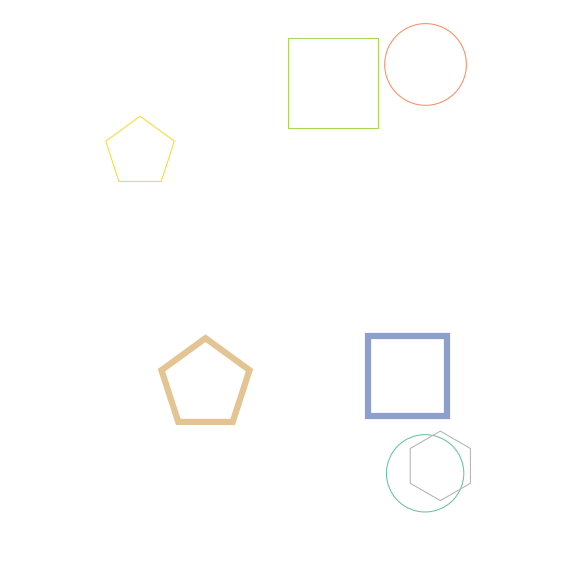[{"shape": "circle", "thickness": 0.5, "radius": 0.33, "center": [0.736, 0.18]}, {"shape": "circle", "thickness": 0.5, "radius": 0.35, "center": [0.737, 0.887]}, {"shape": "square", "thickness": 3, "radius": 0.34, "center": [0.706, 0.348]}, {"shape": "square", "thickness": 0.5, "radius": 0.39, "center": [0.577, 0.856]}, {"shape": "pentagon", "thickness": 0.5, "radius": 0.31, "center": [0.243, 0.735]}, {"shape": "pentagon", "thickness": 3, "radius": 0.4, "center": [0.356, 0.333]}, {"shape": "hexagon", "thickness": 0.5, "radius": 0.3, "center": [0.762, 0.192]}]